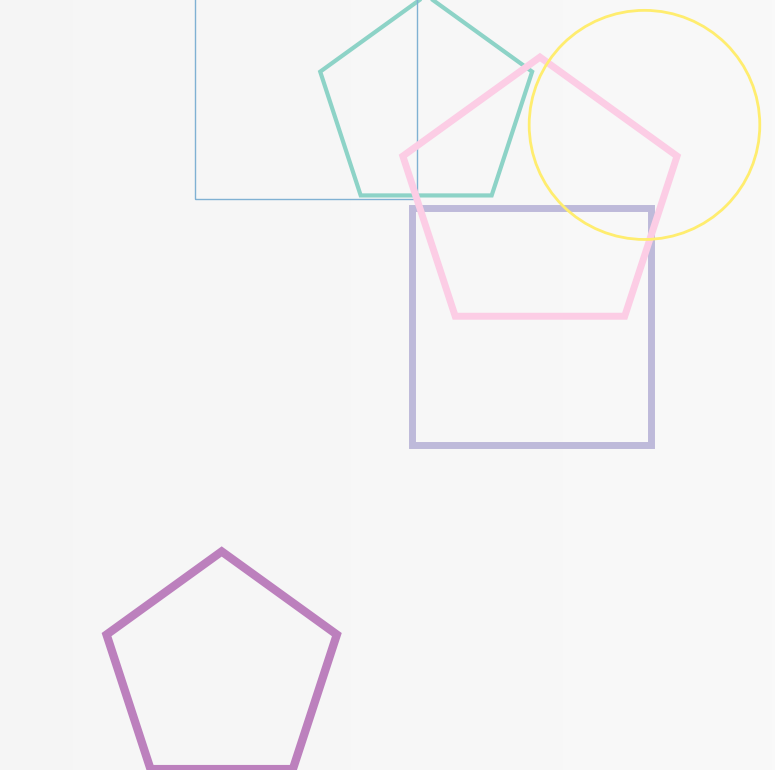[{"shape": "pentagon", "thickness": 1.5, "radius": 0.72, "center": [0.55, 0.862]}, {"shape": "square", "thickness": 2.5, "radius": 0.77, "center": [0.685, 0.576]}, {"shape": "square", "thickness": 0.5, "radius": 0.72, "center": [0.394, 0.885]}, {"shape": "pentagon", "thickness": 2.5, "radius": 0.93, "center": [0.697, 0.74]}, {"shape": "pentagon", "thickness": 3, "radius": 0.78, "center": [0.286, 0.128]}, {"shape": "circle", "thickness": 1, "radius": 0.74, "center": [0.832, 0.838]}]